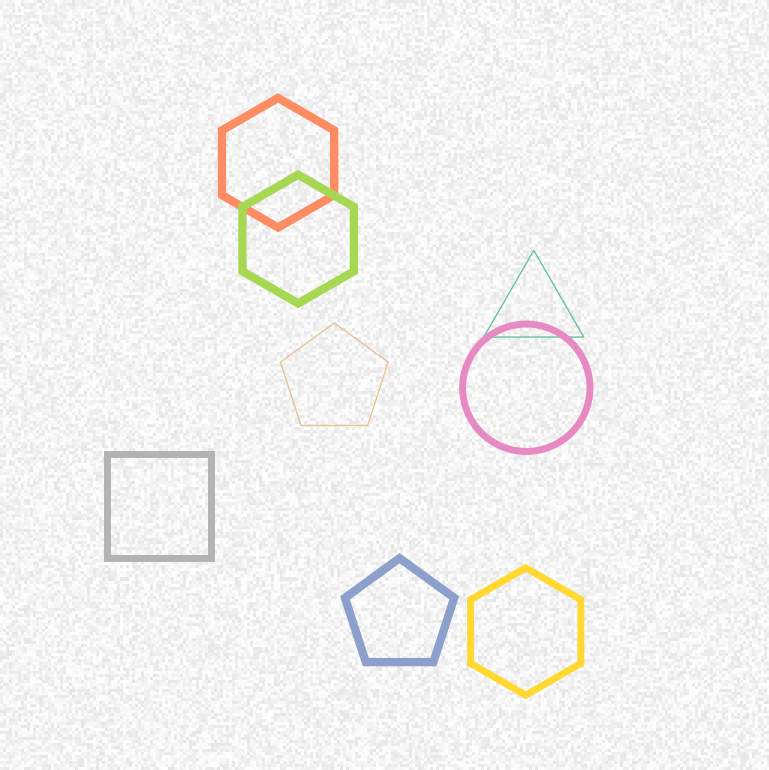[{"shape": "triangle", "thickness": 0.5, "radius": 0.38, "center": [0.693, 0.6]}, {"shape": "hexagon", "thickness": 3, "radius": 0.42, "center": [0.361, 0.789]}, {"shape": "pentagon", "thickness": 3, "radius": 0.37, "center": [0.519, 0.2]}, {"shape": "circle", "thickness": 2.5, "radius": 0.41, "center": [0.684, 0.496]}, {"shape": "hexagon", "thickness": 3, "radius": 0.42, "center": [0.387, 0.69]}, {"shape": "hexagon", "thickness": 2.5, "radius": 0.41, "center": [0.683, 0.18]}, {"shape": "pentagon", "thickness": 0.5, "radius": 0.37, "center": [0.434, 0.507]}, {"shape": "square", "thickness": 2.5, "radius": 0.34, "center": [0.207, 0.343]}]